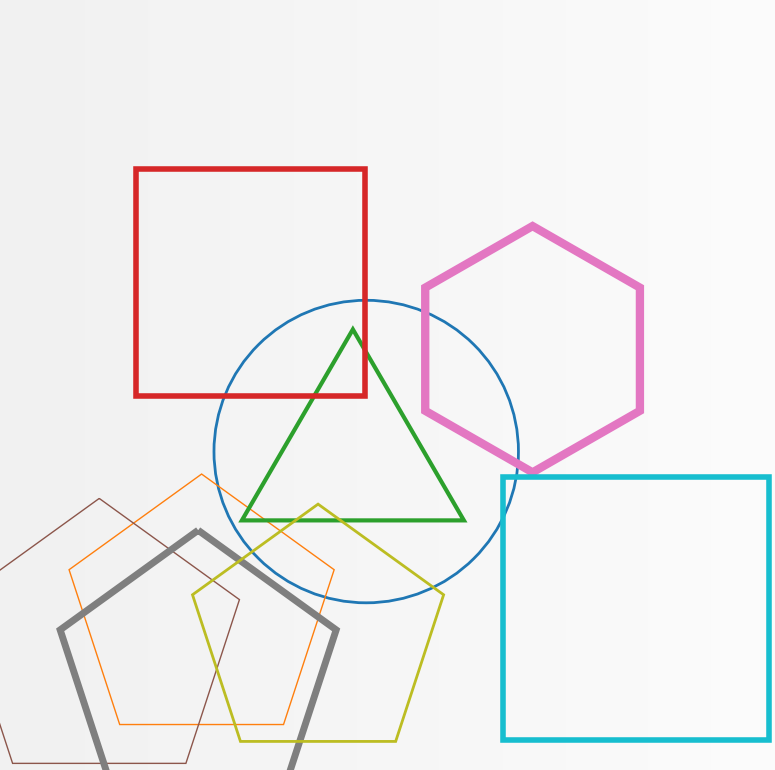[{"shape": "circle", "thickness": 1, "radius": 0.98, "center": [0.473, 0.414]}, {"shape": "pentagon", "thickness": 0.5, "radius": 0.9, "center": [0.26, 0.205]}, {"shape": "triangle", "thickness": 1.5, "radius": 0.83, "center": [0.455, 0.407]}, {"shape": "square", "thickness": 2, "radius": 0.74, "center": [0.323, 0.633]}, {"shape": "pentagon", "thickness": 0.5, "radius": 0.95, "center": [0.128, 0.162]}, {"shape": "hexagon", "thickness": 3, "radius": 0.8, "center": [0.687, 0.546]}, {"shape": "pentagon", "thickness": 2.5, "radius": 0.94, "center": [0.256, 0.124]}, {"shape": "pentagon", "thickness": 1, "radius": 0.85, "center": [0.41, 0.175]}, {"shape": "square", "thickness": 2, "radius": 0.86, "center": [0.821, 0.21]}]